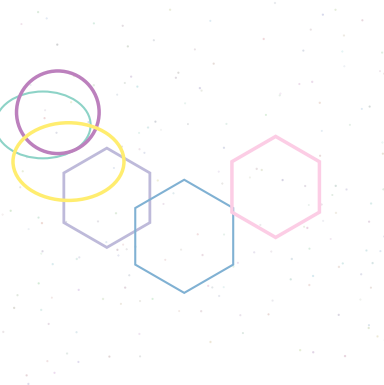[{"shape": "oval", "thickness": 1.5, "radius": 0.62, "center": [0.111, 0.676]}, {"shape": "hexagon", "thickness": 2, "radius": 0.65, "center": [0.278, 0.486]}, {"shape": "hexagon", "thickness": 1.5, "radius": 0.73, "center": [0.479, 0.386]}, {"shape": "hexagon", "thickness": 2.5, "radius": 0.66, "center": [0.716, 0.514]}, {"shape": "circle", "thickness": 2.5, "radius": 0.54, "center": [0.15, 0.708]}, {"shape": "oval", "thickness": 2.5, "radius": 0.72, "center": [0.178, 0.58]}]